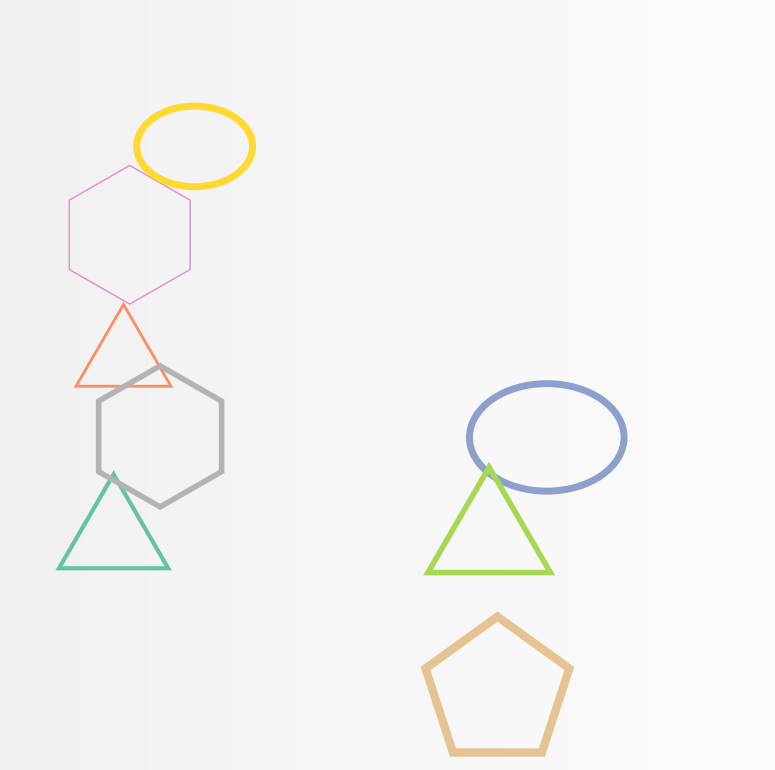[{"shape": "triangle", "thickness": 1.5, "radius": 0.41, "center": [0.147, 0.303]}, {"shape": "triangle", "thickness": 1, "radius": 0.35, "center": [0.159, 0.534]}, {"shape": "oval", "thickness": 2.5, "radius": 0.5, "center": [0.706, 0.432]}, {"shape": "hexagon", "thickness": 0.5, "radius": 0.45, "center": [0.167, 0.695]}, {"shape": "triangle", "thickness": 2, "radius": 0.46, "center": [0.631, 0.302]}, {"shape": "oval", "thickness": 2.5, "radius": 0.37, "center": [0.251, 0.81]}, {"shape": "pentagon", "thickness": 3, "radius": 0.49, "center": [0.642, 0.102]}, {"shape": "hexagon", "thickness": 2, "radius": 0.46, "center": [0.207, 0.433]}]